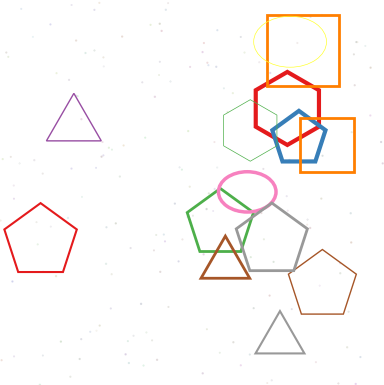[{"shape": "hexagon", "thickness": 3, "radius": 0.47, "center": [0.746, 0.718]}, {"shape": "pentagon", "thickness": 1.5, "radius": 0.49, "center": [0.105, 0.373]}, {"shape": "pentagon", "thickness": 3, "radius": 0.36, "center": [0.776, 0.639]}, {"shape": "pentagon", "thickness": 2, "radius": 0.45, "center": [0.572, 0.42]}, {"shape": "hexagon", "thickness": 0.5, "radius": 0.4, "center": [0.65, 0.661]}, {"shape": "triangle", "thickness": 1, "radius": 0.41, "center": [0.192, 0.675]}, {"shape": "square", "thickness": 2, "radius": 0.47, "center": [0.786, 0.868]}, {"shape": "square", "thickness": 2, "radius": 0.35, "center": [0.851, 0.622]}, {"shape": "oval", "thickness": 0.5, "radius": 0.47, "center": [0.754, 0.892]}, {"shape": "pentagon", "thickness": 1, "radius": 0.46, "center": [0.837, 0.259]}, {"shape": "triangle", "thickness": 2, "radius": 0.36, "center": [0.585, 0.314]}, {"shape": "oval", "thickness": 2.5, "radius": 0.37, "center": [0.642, 0.502]}, {"shape": "triangle", "thickness": 1.5, "radius": 0.37, "center": [0.727, 0.119]}, {"shape": "pentagon", "thickness": 2, "radius": 0.49, "center": [0.706, 0.376]}]